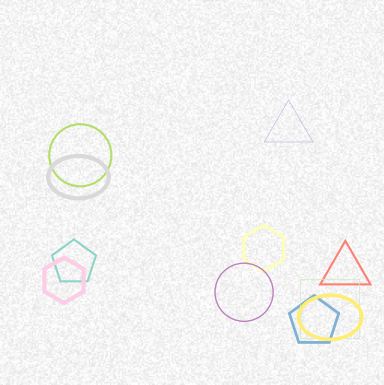[{"shape": "pentagon", "thickness": 1.5, "radius": 0.3, "center": [0.192, 0.318]}, {"shape": "hexagon", "thickness": 2, "radius": 0.3, "center": [0.685, 0.355]}, {"shape": "triangle", "thickness": 0.5, "radius": 0.36, "center": [0.75, 0.668]}, {"shape": "triangle", "thickness": 1.5, "radius": 0.38, "center": [0.897, 0.299]}, {"shape": "pentagon", "thickness": 2, "radius": 0.34, "center": [0.816, 0.165]}, {"shape": "circle", "thickness": 1.5, "radius": 0.4, "center": [0.209, 0.597]}, {"shape": "hexagon", "thickness": 3, "radius": 0.29, "center": [0.166, 0.272]}, {"shape": "oval", "thickness": 3, "radius": 0.39, "center": [0.204, 0.54]}, {"shape": "circle", "thickness": 1, "radius": 0.38, "center": [0.634, 0.241]}, {"shape": "square", "thickness": 0.5, "radius": 0.39, "center": [0.856, 0.199]}, {"shape": "oval", "thickness": 2.5, "radius": 0.41, "center": [0.858, 0.176]}]